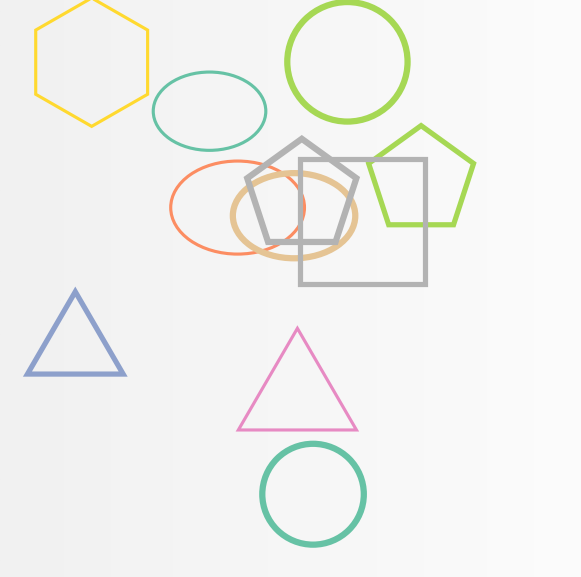[{"shape": "circle", "thickness": 3, "radius": 0.44, "center": [0.539, 0.143]}, {"shape": "oval", "thickness": 1.5, "radius": 0.48, "center": [0.36, 0.807]}, {"shape": "oval", "thickness": 1.5, "radius": 0.58, "center": [0.409, 0.64]}, {"shape": "triangle", "thickness": 2.5, "radius": 0.48, "center": [0.13, 0.399]}, {"shape": "triangle", "thickness": 1.5, "radius": 0.59, "center": [0.512, 0.313]}, {"shape": "pentagon", "thickness": 2.5, "radius": 0.47, "center": [0.724, 0.687]}, {"shape": "circle", "thickness": 3, "radius": 0.52, "center": [0.598, 0.892]}, {"shape": "hexagon", "thickness": 1.5, "radius": 0.56, "center": [0.158, 0.891]}, {"shape": "oval", "thickness": 3, "radius": 0.53, "center": [0.506, 0.626]}, {"shape": "pentagon", "thickness": 3, "radius": 0.49, "center": [0.519, 0.66]}, {"shape": "square", "thickness": 2.5, "radius": 0.54, "center": [0.624, 0.616]}]